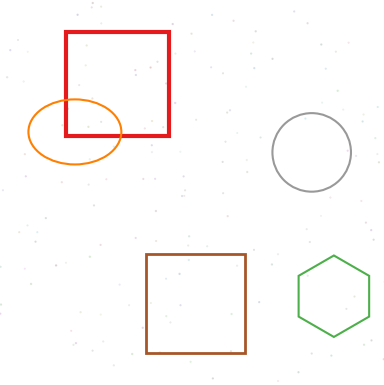[{"shape": "square", "thickness": 3, "radius": 0.67, "center": [0.305, 0.782]}, {"shape": "hexagon", "thickness": 1.5, "radius": 0.53, "center": [0.867, 0.231]}, {"shape": "oval", "thickness": 1.5, "radius": 0.6, "center": [0.195, 0.657]}, {"shape": "square", "thickness": 2, "radius": 0.64, "center": [0.508, 0.212]}, {"shape": "circle", "thickness": 1.5, "radius": 0.51, "center": [0.81, 0.604]}]